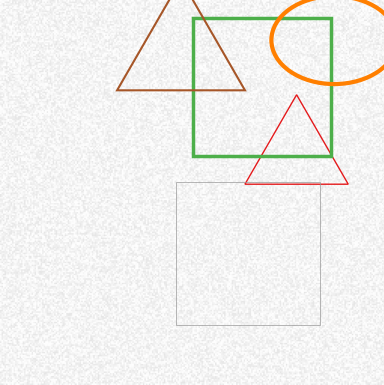[{"shape": "triangle", "thickness": 1, "radius": 0.77, "center": [0.77, 0.599]}, {"shape": "square", "thickness": 2.5, "radius": 0.89, "center": [0.68, 0.774]}, {"shape": "oval", "thickness": 3, "radius": 0.82, "center": [0.868, 0.896]}, {"shape": "triangle", "thickness": 1.5, "radius": 0.96, "center": [0.47, 0.861]}, {"shape": "square", "thickness": 0.5, "radius": 0.93, "center": [0.644, 0.342]}]